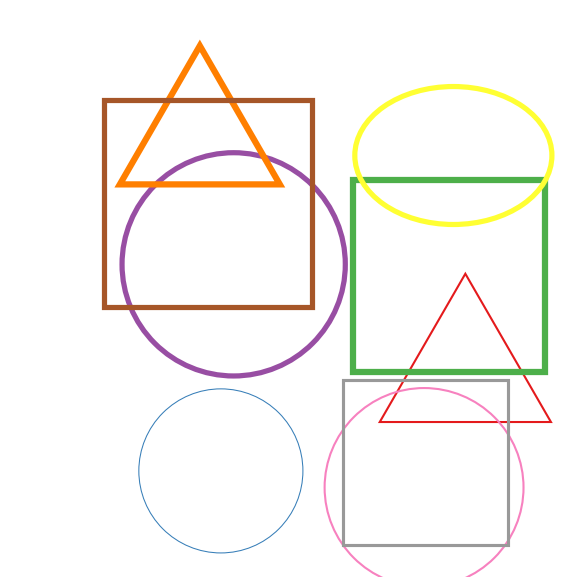[{"shape": "triangle", "thickness": 1, "radius": 0.86, "center": [0.806, 0.354]}, {"shape": "circle", "thickness": 0.5, "radius": 0.71, "center": [0.382, 0.184]}, {"shape": "square", "thickness": 3, "radius": 0.83, "center": [0.778, 0.521]}, {"shape": "circle", "thickness": 2.5, "radius": 0.97, "center": [0.405, 0.541]}, {"shape": "triangle", "thickness": 3, "radius": 0.8, "center": [0.346, 0.76]}, {"shape": "oval", "thickness": 2.5, "radius": 0.85, "center": [0.785, 0.73]}, {"shape": "square", "thickness": 2.5, "radius": 0.9, "center": [0.36, 0.646]}, {"shape": "circle", "thickness": 1, "radius": 0.86, "center": [0.734, 0.155]}, {"shape": "square", "thickness": 1.5, "radius": 0.71, "center": [0.736, 0.198]}]